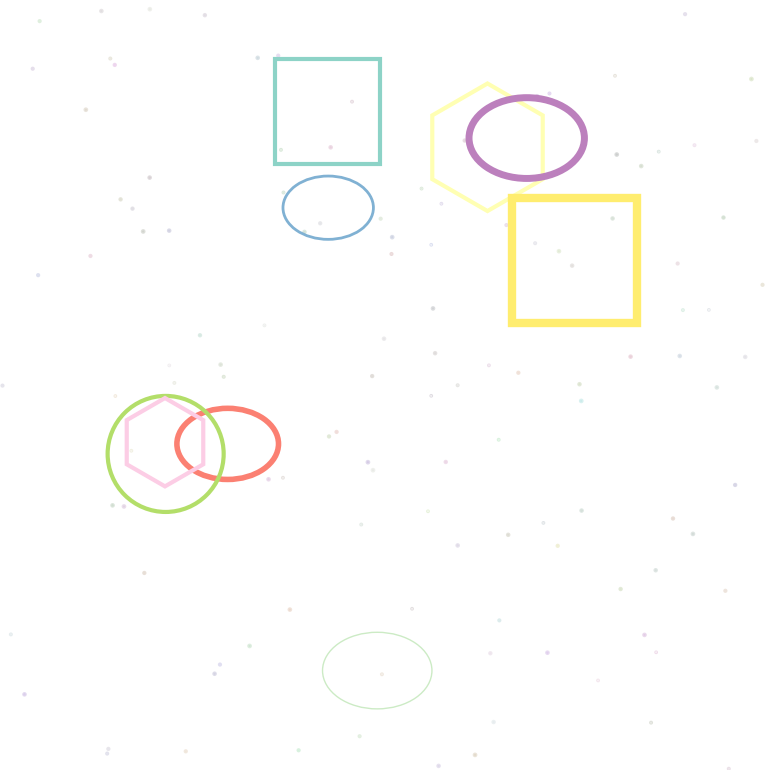[{"shape": "square", "thickness": 1.5, "radius": 0.34, "center": [0.425, 0.855]}, {"shape": "hexagon", "thickness": 1.5, "radius": 0.41, "center": [0.633, 0.809]}, {"shape": "oval", "thickness": 2, "radius": 0.33, "center": [0.296, 0.424]}, {"shape": "oval", "thickness": 1, "radius": 0.29, "center": [0.426, 0.73]}, {"shape": "circle", "thickness": 1.5, "radius": 0.38, "center": [0.215, 0.41]}, {"shape": "hexagon", "thickness": 1.5, "radius": 0.29, "center": [0.214, 0.426]}, {"shape": "oval", "thickness": 2.5, "radius": 0.37, "center": [0.684, 0.821]}, {"shape": "oval", "thickness": 0.5, "radius": 0.36, "center": [0.49, 0.129]}, {"shape": "square", "thickness": 3, "radius": 0.41, "center": [0.747, 0.662]}]